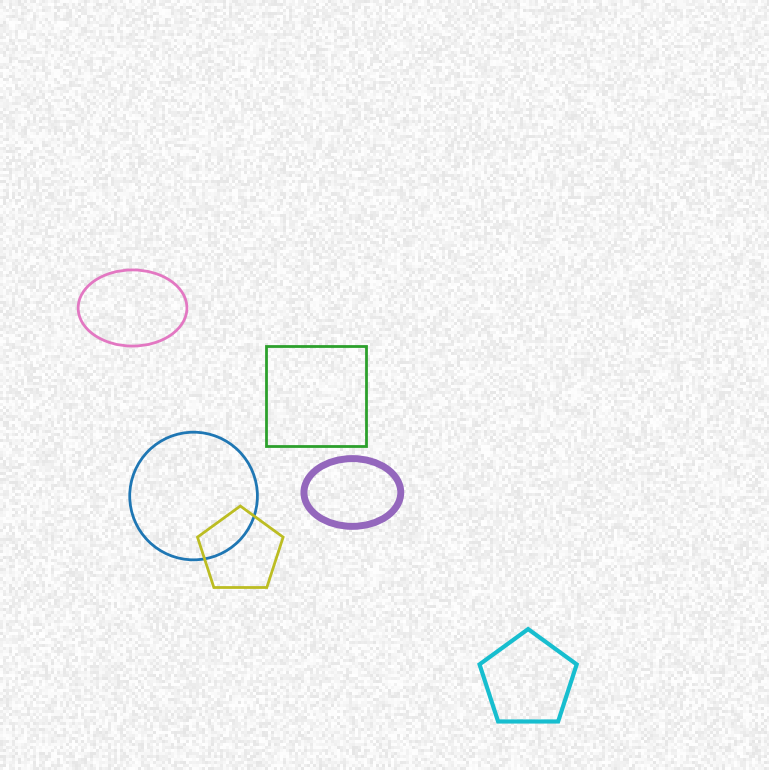[{"shape": "circle", "thickness": 1, "radius": 0.41, "center": [0.251, 0.356]}, {"shape": "square", "thickness": 1, "radius": 0.33, "center": [0.411, 0.486]}, {"shape": "oval", "thickness": 2.5, "radius": 0.31, "center": [0.458, 0.36]}, {"shape": "oval", "thickness": 1, "radius": 0.35, "center": [0.172, 0.6]}, {"shape": "pentagon", "thickness": 1, "radius": 0.29, "center": [0.312, 0.284]}, {"shape": "pentagon", "thickness": 1.5, "radius": 0.33, "center": [0.686, 0.117]}]